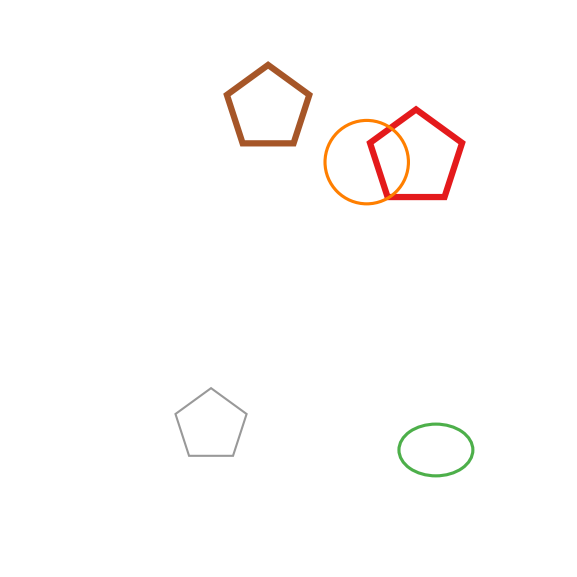[{"shape": "pentagon", "thickness": 3, "radius": 0.42, "center": [0.72, 0.726]}, {"shape": "oval", "thickness": 1.5, "radius": 0.32, "center": [0.755, 0.22]}, {"shape": "circle", "thickness": 1.5, "radius": 0.36, "center": [0.635, 0.718]}, {"shape": "pentagon", "thickness": 3, "radius": 0.38, "center": [0.464, 0.812]}, {"shape": "pentagon", "thickness": 1, "radius": 0.32, "center": [0.365, 0.262]}]